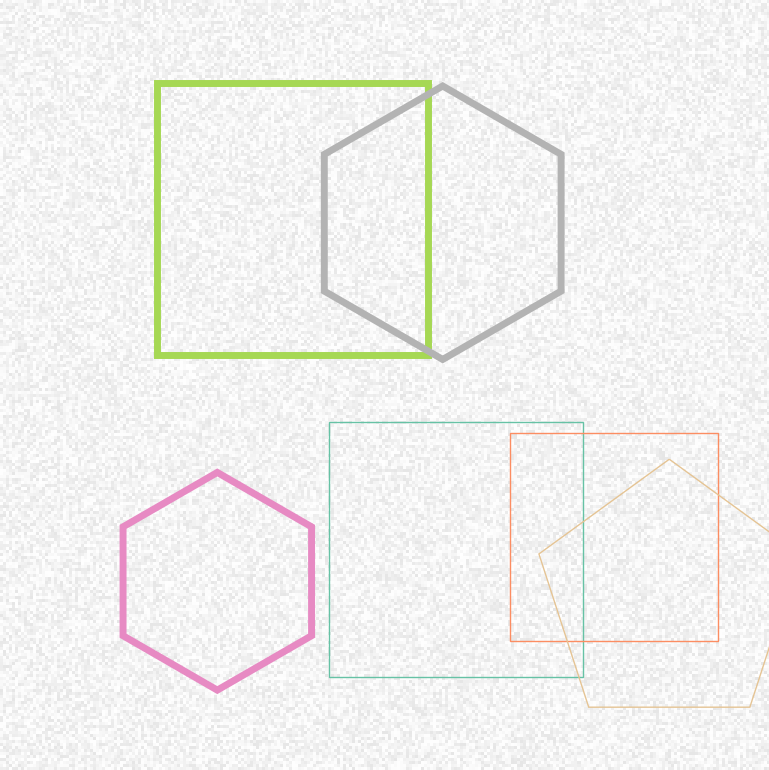[{"shape": "square", "thickness": 0.5, "radius": 0.83, "center": [0.592, 0.287]}, {"shape": "square", "thickness": 0.5, "radius": 0.68, "center": [0.798, 0.303]}, {"shape": "hexagon", "thickness": 2.5, "radius": 0.71, "center": [0.282, 0.245]}, {"shape": "square", "thickness": 2.5, "radius": 0.88, "center": [0.38, 0.716]}, {"shape": "pentagon", "thickness": 0.5, "radius": 0.89, "center": [0.869, 0.226]}, {"shape": "hexagon", "thickness": 2.5, "radius": 0.89, "center": [0.575, 0.711]}]